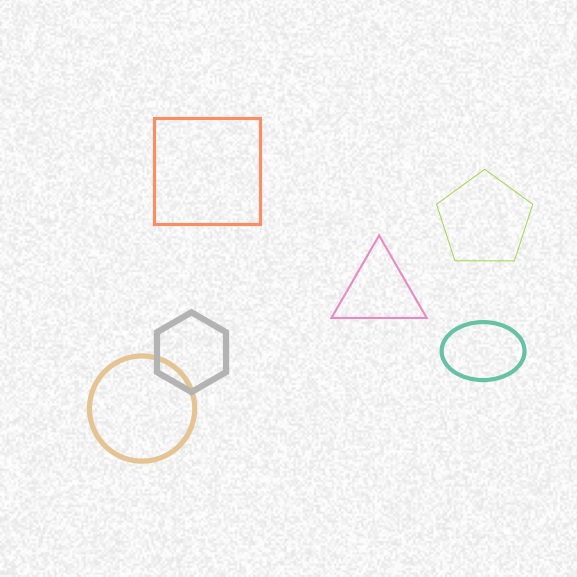[{"shape": "oval", "thickness": 2, "radius": 0.36, "center": [0.837, 0.391]}, {"shape": "square", "thickness": 1.5, "radius": 0.46, "center": [0.358, 0.703]}, {"shape": "triangle", "thickness": 1, "radius": 0.48, "center": [0.656, 0.496]}, {"shape": "pentagon", "thickness": 0.5, "radius": 0.44, "center": [0.839, 0.618]}, {"shape": "circle", "thickness": 2.5, "radius": 0.46, "center": [0.246, 0.292]}, {"shape": "hexagon", "thickness": 3, "radius": 0.35, "center": [0.332, 0.389]}]